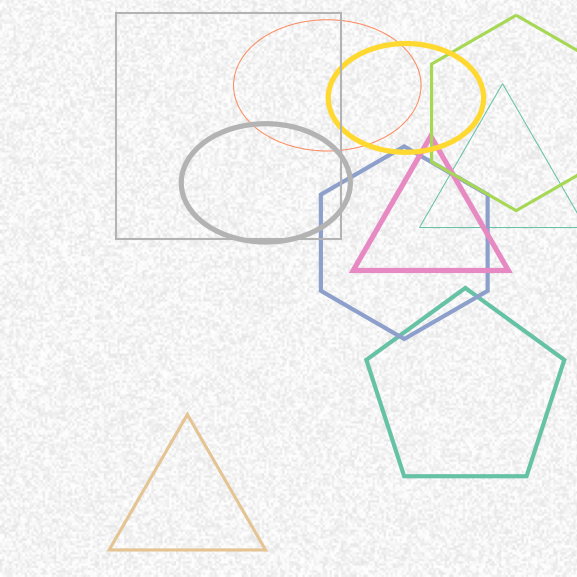[{"shape": "pentagon", "thickness": 2, "radius": 0.9, "center": [0.806, 0.32]}, {"shape": "triangle", "thickness": 0.5, "radius": 0.83, "center": [0.87, 0.688]}, {"shape": "oval", "thickness": 0.5, "radius": 0.81, "center": [0.567, 0.851]}, {"shape": "hexagon", "thickness": 2, "radius": 0.83, "center": [0.7, 0.579]}, {"shape": "triangle", "thickness": 2.5, "radius": 0.78, "center": [0.746, 0.608]}, {"shape": "hexagon", "thickness": 1.5, "radius": 0.85, "center": [0.894, 0.804]}, {"shape": "oval", "thickness": 2.5, "radius": 0.67, "center": [0.703, 0.83]}, {"shape": "triangle", "thickness": 1.5, "radius": 0.78, "center": [0.324, 0.125]}, {"shape": "square", "thickness": 1, "radius": 0.97, "center": [0.396, 0.781]}, {"shape": "oval", "thickness": 2.5, "radius": 0.73, "center": [0.46, 0.682]}]